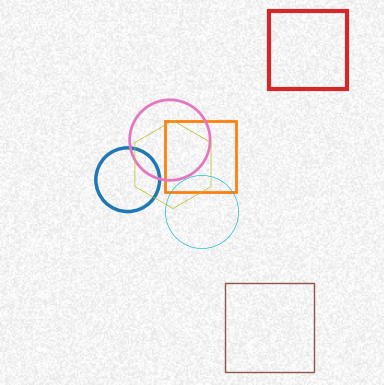[{"shape": "circle", "thickness": 2.5, "radius": 0.41, "center": [0.332, 0.533]}, {"shape": "square", "thickness": 2, "radius": 0.46, "center": [0.521, 0.593]}, {"shape": "square", "thickness": 3, "radius": 0.51, "center": [0.8, 0.871]}, {"shape": "square", "thickness": 1, "radius": 0.58, "center": [0.701, 0.149]}, {"shape": "circle", "thickness": 2, "radius": 0.52, "center": [0.441, 0.636]}, {"shape": "hexagon", "thickness": 0.5, "radius": 0.57, "center": [0.449, 0.573]}, {"shape": "circle", "thickness": 0.5, "radius": 0.48, "center": [0.525, 0.449]}]